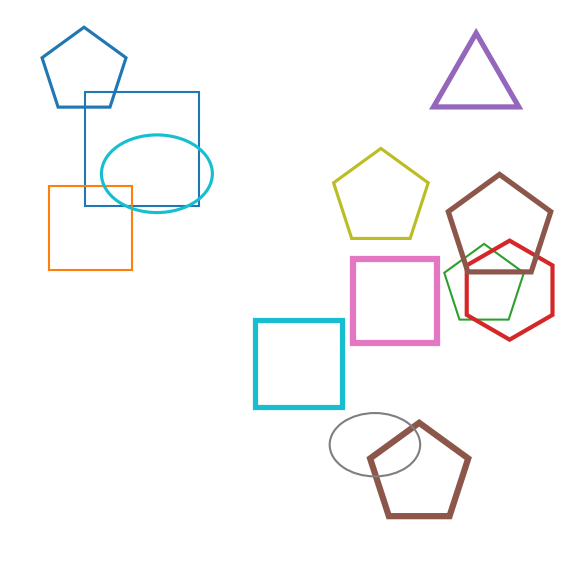[{"shape": "pentagon", "thickness": 1.5, "radius": 0.38, "center": [0.146, 0.876]}, {"shape": "square", "thickness": 1, "radius": 0.5, "center": [0.246, 0.741]}, {"shape": "square", "thickness": 1, "radius": 0.36, "center": [0.157, 0.604]}, {"shape": "pentagon", "thickness": 1, "radius": 0.36, "center": [0.838, 0.504]}, {"shape": "hexagon", "thickness": 2, "radius": 0.43, "center": [0.882, 0.497]}, {"shape": "triangle", "thickness": 2.5, "radius": 0.43, "center": [0.825, 0.857]}, {"shape": "pentagon", "thickness": 3, "radius": 0.45, "center": [0.726, 0.178]}, {"shape": "pentagon", "thickness": 2.5, "radius": 0.47, "center": [0.865, 0.604]}, {"shape": "square", "thickness": 3, "radius": 0.36, "center": [0.683, 0.478]}, {"shape": "oval", "thickness": 1, "radius": 0.39, "center": [0.649, 0.229]}, {"shape": "pentagon", "thickness": 1.5, "radius": 0.43, "center": [0.66, 0.656]}, {"shape": "oval", "thickness": 1.5, "radius": 0.48, "center": [0.272, 0.698]}, {"shape": "square", "thickness": 2.5, "radius": 0.38, "center": [0.517, 0.37]}]